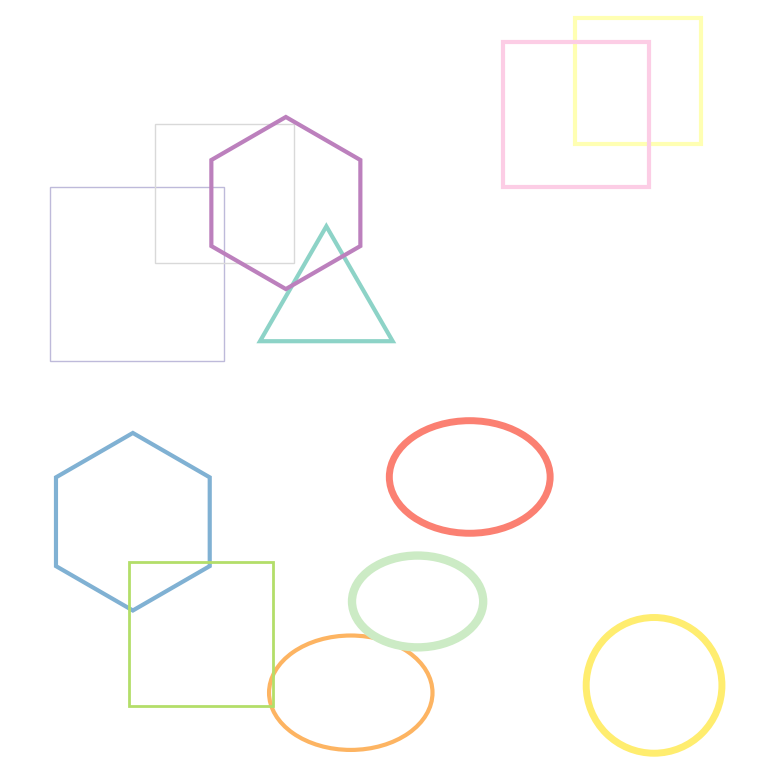[{"shape": "triangle", "thickness": 1.5, "radius": 0.5, "center": [0.424, 0.607]}, {"shape": "square", "thickness": 1.5, "radius": 0.41, "center": [0.829, 0.895]}, {"shape": "square", "thickness": 0.5, "radius": 0.56, "center": [0.178, 0.644]}, {"shape": "oval", "thickness": 2.5, "radius": 0.52, "center": [0.61, 0.381]}, {"shape": "hexagon", "thickness": 1.5, "radius": 0.58, "center": [0.173, 0.322]}, {"shape": "oval", "thickness": 1.5, "radius": 0.53, "center": [0.456, 0.1]}, {"shape": "square", "thickness": 1, "radius": 0.47, "center": [0.261, 0.177]}, {"shape": "square", "thickness": 1.5, "radius": 0.47, "center": [0.748, 0.851]}, {"shape": "square", "thickness": 0.5, "radius": 0.45, "center": [0.292, 0.749]}, {"shape": "hexagon", "thickness": 1.5, "radius": 0.56, "center": [0.371, 0.736]}, {"shape": "oval", "thickness": 3, "radius": 0.43, "center": [0.542, 0.219]}, {"shape": "circle", "thickness": 2.5, "radius": 0.44, "center": [0.849, 0.11]}]